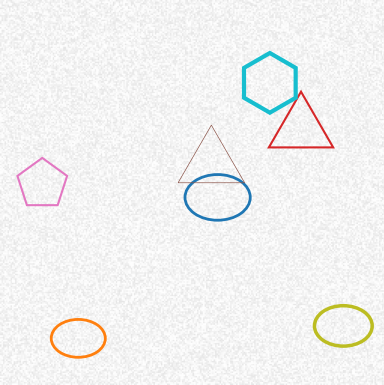[{"shape": "oval", "thickness": 2, "radius": 0.42, "center": [0.565, 0.487]}, {"shape": "oval", "thickness": 2, "radius": 0.35, "center": [0.203, 0.121]}, {"shape": "triangle", "thickness": 1.5, "radius": 0.48, "center": [0.782, 0.665]}, {"shape": "triangle", "thickness": 0.5, "radius": 0.5, "center": [0.549, 0.575]}, {"shape": "pentagon", "thickness": 1.5, "radius": 0.34, "center": [0.11, 0.522]}, {"shape": "oval", "thickness": 2.5, "radius": 0.37, "center": [0.892, 0.153]}, {"shape": "hexagon", "thickness": 3, "radius": 0.39, "center": [0.701, 0.785]}]